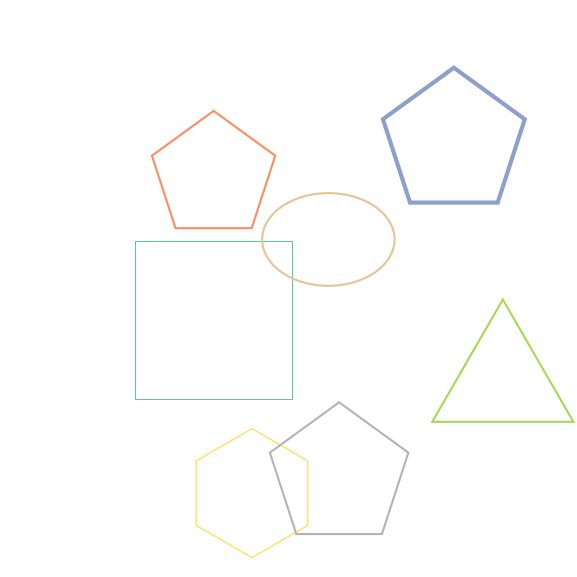[{"shape": "square", "thickness": 0.5, "radius": 0.68, "center": [0.37, 0.445]}, {"shape": "pentagon", "thickness": 1, "radius": 0.56, "center": [0.37, 0.695]}, {"shape": "pentagon", "thickness": 2, "radius": 0.65, "center": [0.786, 0.753]}, {"shape": "triangle", "thickness": 1, "radius": 0.71, "center": [0.871, 0.339]}, {"shape": "hexagon", "thickness": 0.5, "radius": 0.56, "center": [0.436, 0.145]}, {"shape": "oval", "thickness": 1, "radius": 0.57, "center": [0.569, 0.584]}, {"shape": "pentagon", "thickness": 1, "radius": 0.63, "center": [0.587, 0.176]}]